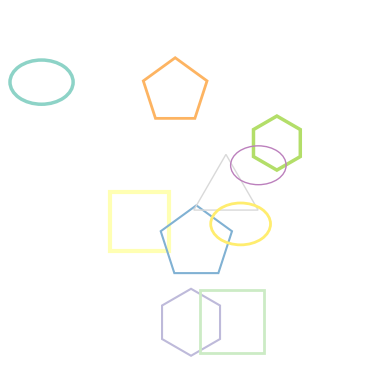[{"shape": "oval", "thickness": 2.5, "radius": 0.41, "center": [0.108, 0.787]}, {"shape": "square", "thickness": 3, "radius": 0.38, "center": [0.362, 0.425]}, {"shape": "hexagon", "thickness": 1.5, "radius": 0.43, "center": [0.496, 0.163]}, {"shape": "pentagon", "thickness": 1.5, "radius": 0.49, "center": [0.51, 0.369]}, {"shape": "pentagon", "thickness": 2, "radius": 0.44, "center": [0.455, 0.763]}, {"shape": "hexagon", "thickness": 2.5, "radius": 0.35, "center": [0.719, 0.628]}, {"shape": "triangle", "thickness": 1, "radius": 0.48, "center": [0.587, 0.503]}, {"shape": "oval", "thickness": 1, "radius": 0.36, "center": [0.671, 0.571]}, {"shape": "square", "thickness": 2, "radius": 0.41, "center": [0.603, 0.165]}, {"shape": "oval", "thickness": 2, "radius": 0.39, "center": [0.625, 0.418]}]